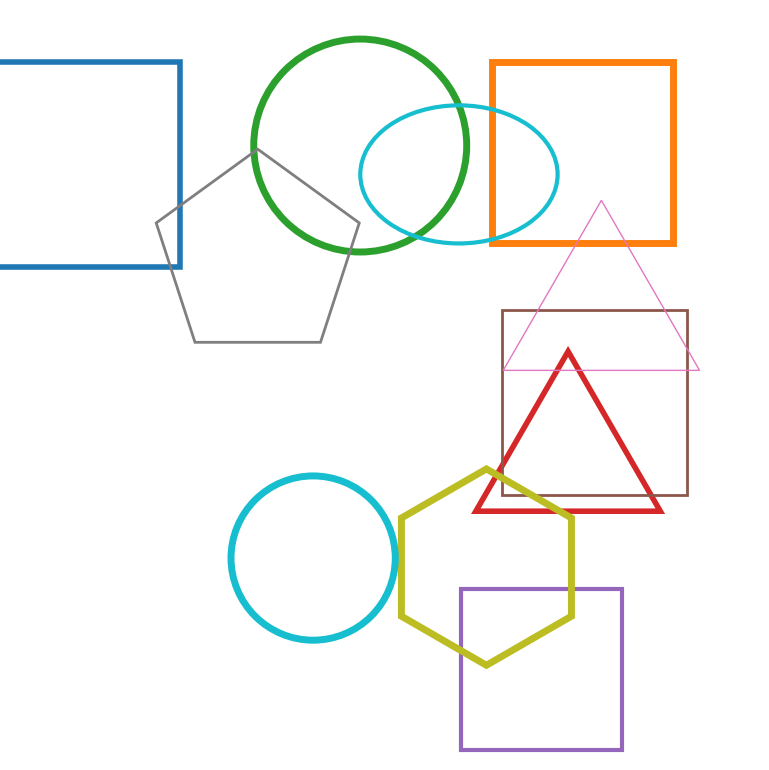[{"shape": "square", "thickness": 2, "radius": 0.67, "center": [0.101, 0.786]}, {"shape": "square", "thickness": 2.5, "radius": 0.59, "center": [0.756, 0.802]}, {"shape": "circle", "thickness": 2.5, "radius": 0.69, "center": [0.468, 0.811]}, {"shape": "triangle", "thickness": 2, "radius": 0.69, "center": [0.738, 0.405]}, {"shape": "square", "thickness": 1.5, "radius": 0.52, "center": [0.703, 0.131]}, {"shape": "square", "thickness": 1, "radius": 0.6, "center": [0.772, 0.478]}, {"shape": "triangle", "thickness": 0.5, "radius": 0.74, "center": [0.781, 0.593]}, {"shape": "pentagon", "thickness": 1, "radius": 0.69, "center": [0.335, 0.668]}, {"shape": "hexagon", "thickness": 2.5, "radius": 0.64, "center": [0.632, 0.263]}, {"shape": "circle", "thickness": 2.5, "radius": 0.53, "center": [0.407, 0.275]}, {"shape": "oval", "thickness": 1.5, "radius": 0.64, "center": [0.596, 0.774]}]